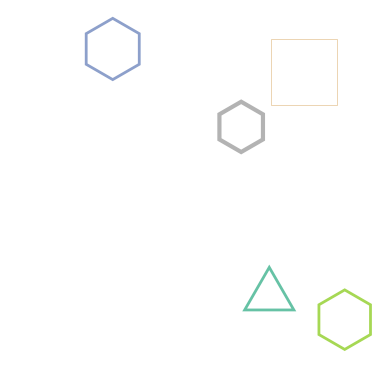[{"shape": "triangle", "thickness": 2, "radius": 0.37, "center": [0.699, 0.232]}, {"shape": "hexagon", "thickness": 2, "radius": 0.4, "center": [0.293, 0.873]}, {"shape": "hexagon", "thickness": 2, "radius": 0.39, "center": [0.895, 0.17]}, {"shape": "square", "thickness": 0.5, "radius": 0.43, "center": [0.79, 0.813]}, {"shape": "hexagon", "thickness": 3, "radius": 0.33, "center": [0.626, 0.67]}]